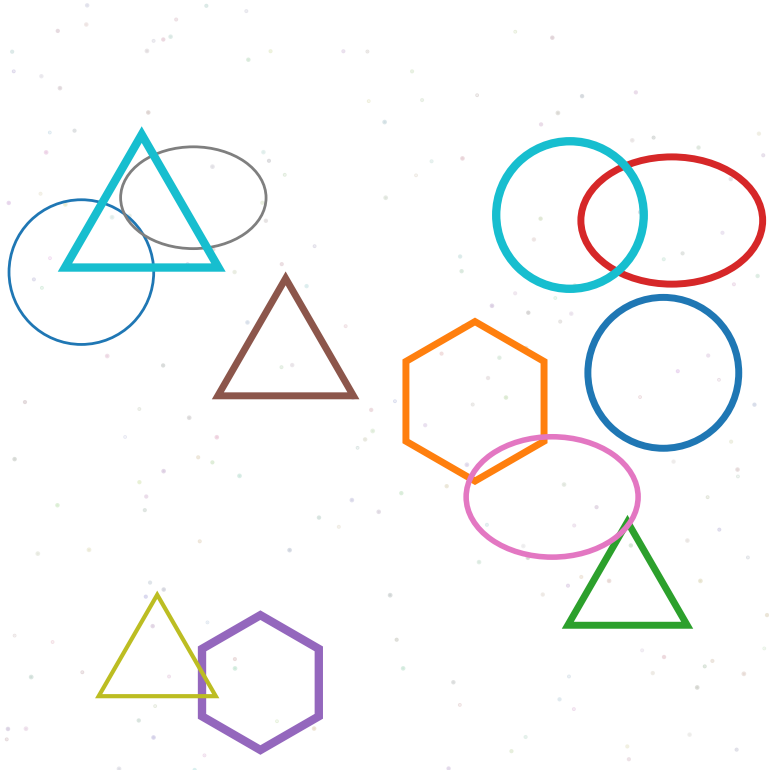[{"shape": "circle", "thickness": 1, "radius": 0.47, "center": [0.106, 0.647]}, {"shape": "circle", "thickness": 2.5, "radius": 0.49, "center": [0.861, 0.516]}, {"shape": "hexagon", "thickness": 2.5, "radius": 0.52, "center": [0.617, 0.479]}, {"shape": "triangle", "thickness": 2.5, "radius": 0.45, "center": [0.815, 0.233]}, {"shape": "oval", "thickness": 2.5, "radius": 0.59, "center": [0.872, 0.714]}, {"shape": "hexagon", "thickness": 3, "radius": 0.44, "center": [0.338, 0.114]}, {"shape": "triangle", "thickness": 2.5, "radius": 0.51, "center": [0.371, 0.537]}, {"shape": "oval", "thickness": 2, "radius": 0.56, "center": [0.717, 0.355]}, {"shape": "oval", "thickness": 1, "radius": 0.47, "center": [0.251, 0.743]}, {"shape": "triangle", "thickness": 1.5, "radius": 0.44, "center": [0.204, 0.14]}, {"shape": "circle", "thickness": 3, "radius": 0.48, "center": [0.74, 0.721]}, {"shape": "triangle", "thickness": 3, "radius": 0.58, "center": [0.184, 0.71]}]